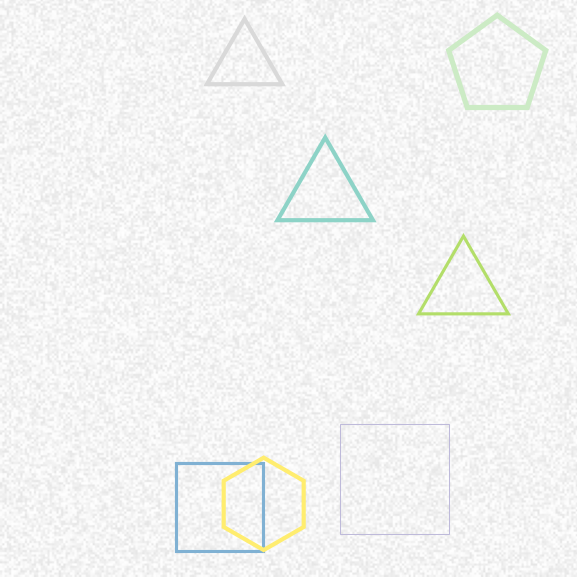[{"shape": "triangle", "thickness": 2, "radius": 0.48, "center": [0.563, 0.666]}, {"shape": "square", "thickness": 0.5, "radius": 0.47, "center": [0.683, 0.17]}, {"shape": "square", "thickness": 1.5, "radius": 0.38, "center": [0.38, 0.121]}, {"shape": "triangle", "thickness": 1.5, "radius": 0.45, "center": [0.803, 0.501]}, {"shape": "triangle", "thickness": 2, "radius": 0.38, "center": [0.424, 0.891]}, {"shape": "pentagon", "thickness": 2.5, "radius": 0.44, "center": [0.861, 0.884]}, {"shape": "hexagon", "thickness": 2, "radius": 0.4, "center": [0.457, 0.127]}]